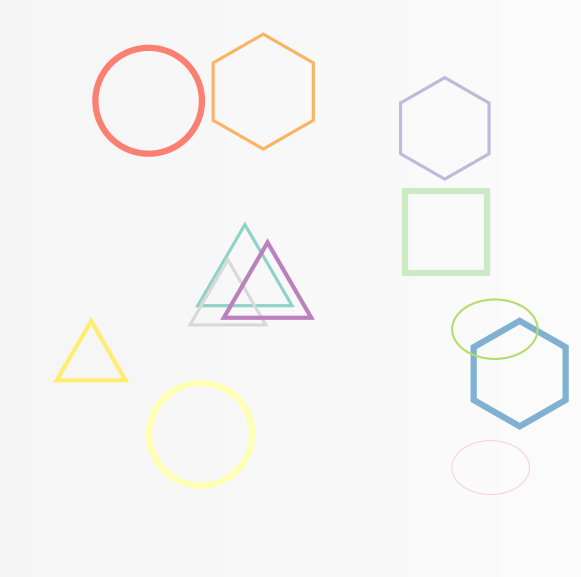[{"shape": "triangle", "thickness": 1.5, "radius": 0.47, "center": [0.421, 0.517]}, {"shape": "circle", "thickness": 3, "radius": 0.44, "center": [0.345, 0.247]}, {"shape": "hexagon", "thickness": 1.5, "radius": 0.44, "center": [0.765, 0.777]}, {"shape": "circle", "thickness": 3, "radius": 0.46, "center": [0.256, 0.825]}, {"shape": "hexagon", "thickness": 3, "radius": 0.46, "center": [0.894, 0.352]}, {"shape": "hexagon", "thickness": 1.5, "radius": 0.5, "center": [0.453, 0.841]}, {"shape": "oval", "thickness": 1, "radius": 0.37, "center": [0.851, 0.429]}, {"shape": "oval", "thickness": 0.5, "radius": 0.33, "center": [0.844, 0.189]}, {"shape": "triangle", "thickness": 1.5, "radius": 0.38, "center": [0.392, 0.474]}, {"shape": "triangle", "thickness": 2, "radius": 0.43, "center": [0.46, 0.492]}, {"shape": "square", "thickness": 3, "radius": 0.35, "center": [0.768, 0.598]}, {"shape": "triangle", "thickness": 2, "radius": 0.34, "center": [0.157, 0.375]}]